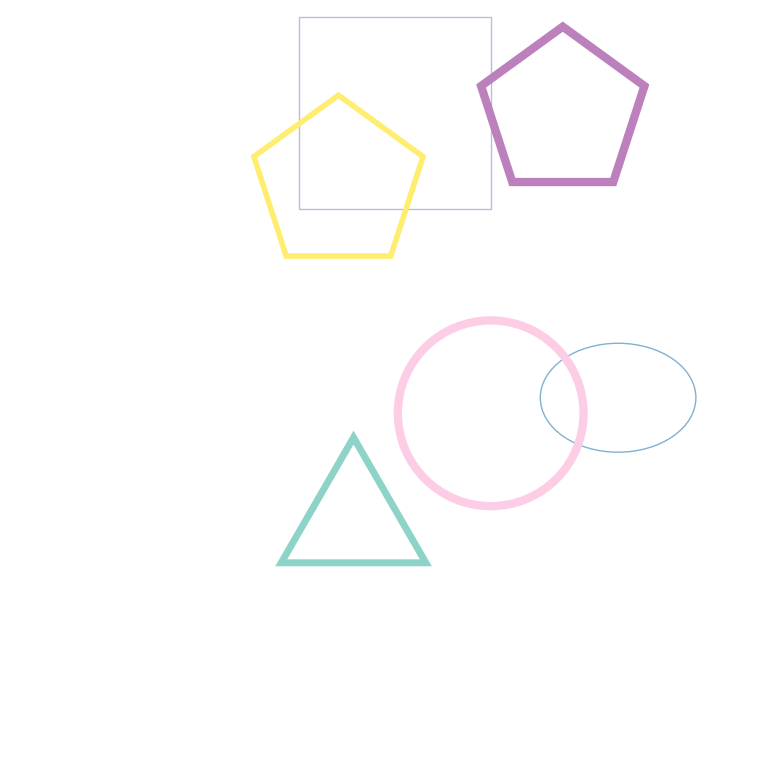[{"shape": "triangle", "thickness": 2.5, "radius": 0.54, "center": [0.459, 0.323]}, {"shape": "square", "thickness": 0.5, "radius": 0.62, "center": [0.513, 0.853]}, {"shape": "oval", "thickness": 0.5, "radius": 0.51, "center": [0.803, 0.483]}, {"shape": "circle", "thickness": 3, "radius": 0.6, "center": [0.637, 0.463]}, {"shape": "pentagon", "thickness": 3, "radius": 0.56, "center": [0.731, 0.854]}, {"shape": "pentagon", "thickness": 2, "radius": 0.58, "center": [0.44, 0.761]}]